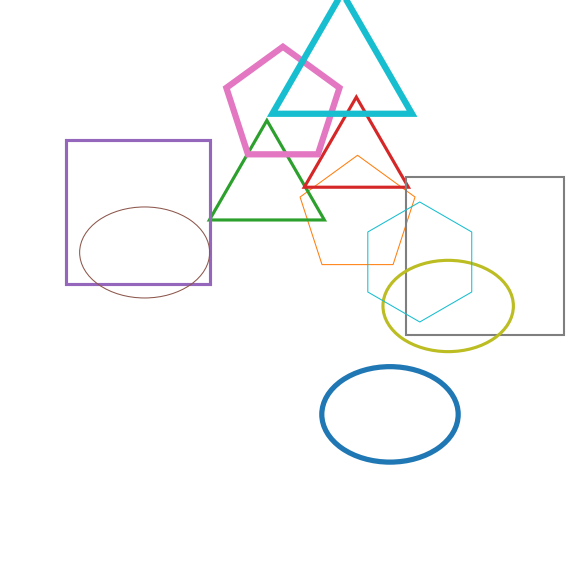[{"shape": "oval", "thickness": 2.5, "radius": 0.59, "center": [0.675, 0.282]}, {"shape": "pentagon", "thickness": 0.5, "radius": 0.52, "center": [0.619, 0.626]}, {"shape": "triangle", "thickness": 1.5, "radius": 0.57, "center": [0.462, 0.676]}, {"shape": "triangle", "thickness": 1.5, "radius": 0.52, "center": [0.617, 0.727]}, {"shape": "square", "thickness": 1.5, "radius": 0.63, "center": [0.239, 0.632]}, {"shape": "oval", "thickness": 0.5, "radius": 0.56, "center": [0.25, 0.562]}, {"shape": "pentagon", "thickness": 3, "radius": 0.51, "center": [0.49, 0.815]}, {"shape": "square", "thickness": 1, "radius": 0.68, "center": [0.84, 0.556]}, {"shape": "oval", "thickness": 1.5, "radius": 0.56, "center": [0.776, 0.469]}, {"shape": "triangle", "thickness": 3, "radius": 0.7, "center": [0.593, 0.872]}, {"shape": "hexagon", "thickness": 0.5, "radius": 0.52, "center": [0.727, 0.545]}]